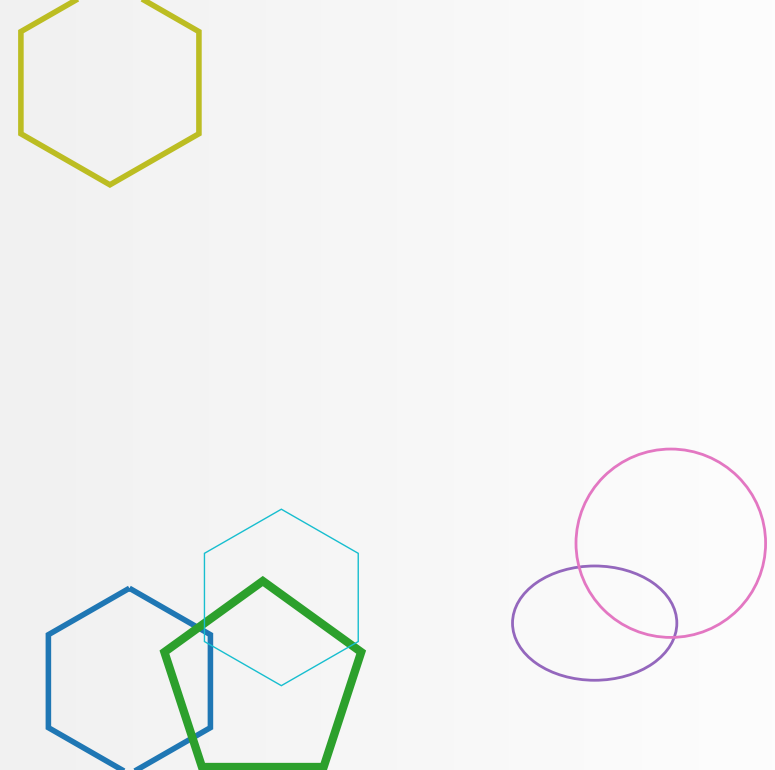[{"shape": "hexagon", "thickness": 2, "radius": 0.6, "center": [0.167, 0.115]}, {"shape": "pentagon", "thickness": 3, "radius": 0.67, "center": [0.339, 0.112]}, {"shape": "oval", "thickness": 1, "radius": 0.53, "center": [0.767, 0.191]}, {"shape": "circle", "thickness": 1, "radius": 0.61, "center": [0.866, 0.295]}, {"shape": "hexagon", "thickness": 2, "radius": 0.66, "center": [0.142, 0.893]}, {"shape": "hexagon", "thickness": 0.5, "radius": 0.57, "center": [0.363, 0.224]}]